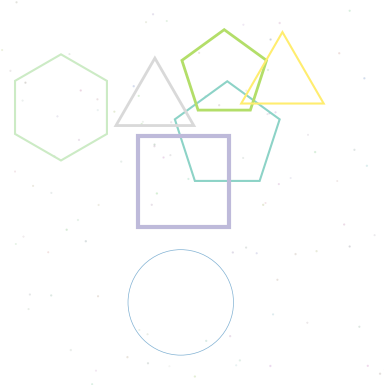[{"shape": "pentagon", "thickness": 1.5, "radius": 0.72, "center": [0.59, 0.646]}, {"shape": "square", "thickness": 3, "radius": 0.58, "center": [0.477, 0.529]}, {"shape": "circle", "thickness": 0.5, "radius": 0.68, "center": [0.47, 0.215]}, {"shape": "pentagon", "thickness": 2, "radius": 0.58, "center": [0.582, 0.807]}, {"shape": "triangle", "thickness": 2, "radius": 0.58, "center": [0.402, 0.732]}, {"shape": "hexagon", "thickness": 1.5, "radius": 0.69, "center": [0.158, 0.721]}, {"shape": "triangle", "thickness": 1.5, "radius": 0.62, "center": [0.734, 0.793]}]